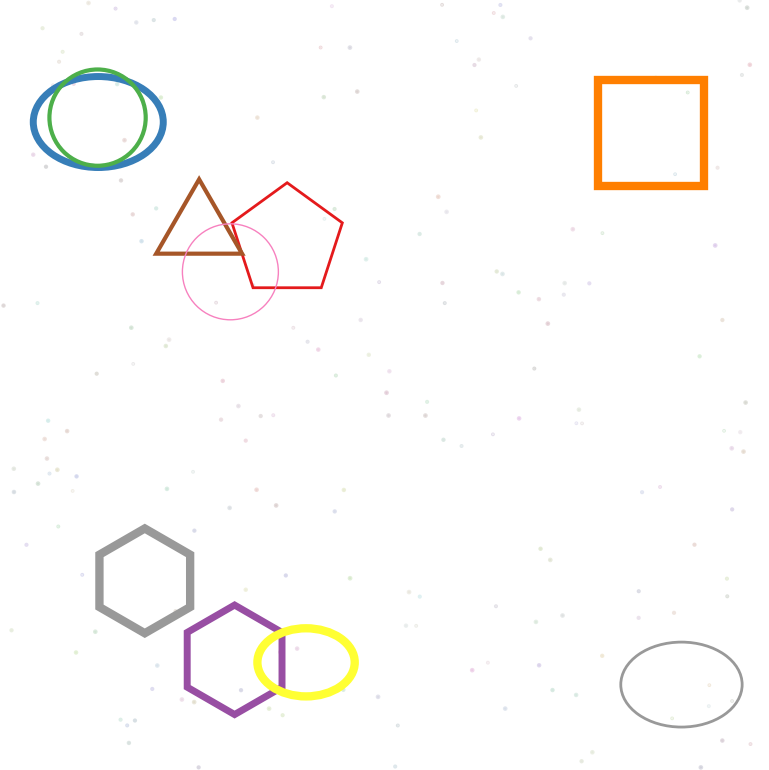[{"shape": "pentagon", "thickness": 1, "radius": 0.38, "center": [0.373, 0.687]}, {"shape": "oval", "thickness": 2.5, "radius": 0.42, "center": [0.128, 0.842]}, {"shape": "circle", "thickness": 1.5, "radius": 0.31, "center": [0.127, 0.847]}, {"shape": "hexagon", "thickness": 2.5, "radius": 0.36, "center": [0.305, 0.143]}, {"shape": "square", "thickness": 3, "radius": 0.34, "center": [0.846, 0.827]}, {"shape": "oval", "thickness": 3, "radius": 0.32, "center": [0.397, 0.14]}, {"shape": "triangle", "thickness": 1.5, "radius": 0.32, "center": [0.259, 0.703]}, {"shape": "circle", "thickness": 0.5, "radius": 0.31, "center": [0.299, 0.647]}, {"shape": "oval", "thickness": 1, "radius": 0.39, "center": [0.885, 0.111]}, {"shape": "hexagon", "thickness": 3, "radius": 0.34, "center": [0.188, 0.246]}]